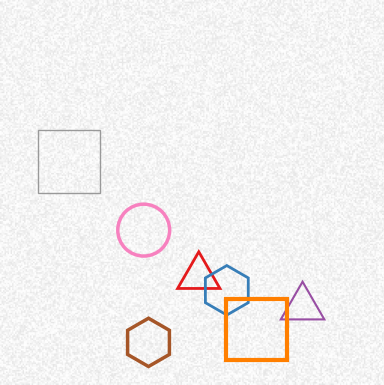[{"shape": "triangle", "thickness": 2, "radius": 0.32, "center": [0.516, 0.283]}, {"shape": "hexagon", "thickness": 2, "radius": 0.32, "center": [0.589, 0.246]}, {"shape": "triangle", "thickness": 1.5, "radius": 0.33, "center": [0.786, 0.203]}, {"shape": "square", "thickness": 3, "radius": 0.4, "center": [0.666, 0.144]}, {"shape": "hexagon", "thickness": 2.5, "radius": 0.31, "center": [0.386, 0.111]}, {"shape": "circle", "thickness": 2.5, "radius": 0.34, "center": [0.373, 0.402]}, {"shape": "square", "thickness": 1, "radius": 0.41, "center": [0.18, 0.58]}]